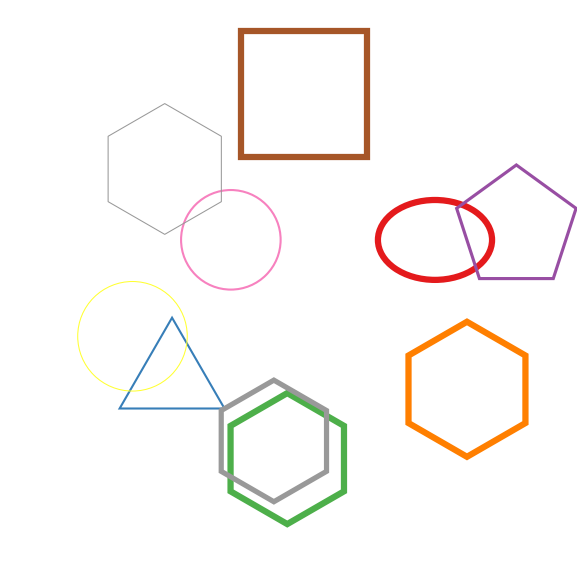[{"shape": "oval", "thickness": 3, "radius": 0.49, "center": [0.753, 0.584]}, {"shape": "triangle", "thickness": 1, "radius": 0.52, "center": [0.298, 0.344]}, {"shape": "hexagon", "thickness": 3, "radius": 0.57, "center": [0.497, 0.205]}, {"shape": "pentagon", "thickness": 1.5, "radius": 0.54, "center": [0.894, 0.605]}, {"shape": "hexagon", "thickness": 3, "radius": 0.58, "center": [0.809, 0.325]}, {"shape": "circle", "thickness": 0.5, "radius": 0.47, "center": [0.229, 0.417]}, {"shape": "square", "thickness": 3, "radius": 0.55, "center": [0.526, 0.836]}, {"shape": "circle", "thickness": 1, "radius": 0.43, "center": [0.4, 0.584]}, {"shape": "hexagon", "thickness": 0.5, "radius": 0.57, "center": [0.285, 0.707]}, {"shape": "hexagon", "thickness": 2.5, "radius": 0.53, "center": [0.474, 0.236]}]